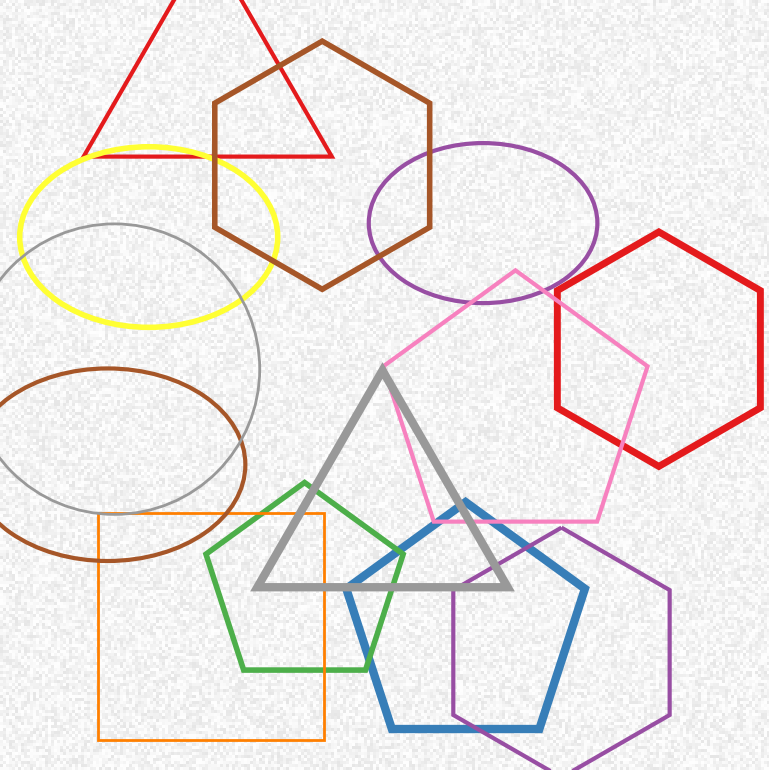[{"shape": "triangle", "thickness": 1.5, "radius": 0.93, "center": [0.27, 0.89]}, {"shape": "hexagon", "thickness": 2.5, "radius": 0.76, "center": [0.856, 0.547]}, {"shape": "pentagon", "thickness": 3, "radius": 0.81, "center": [0.605, 0.185]}, {"shape": "pentagon", "thickness": 2, "radius": 0.67, "center": [0.396, 0.239]}, {"shape": "oval", "thickness": 1.5, "radius": 0.74, "center": [0.627, 0.71]}, {"shape": "hexagon", "thickness": 1.5, "radius": 0.81, "center": [0.729, 0.153]}, {"shape": "square", "thickness": 1, "radius": 0.74, "center": [0.274, 0.186]}, {"shape": "oval", "thickness": 2, "radius": 0.84, "center": [0.193, 0.692]}, {"shape": "oval", "thickness": 1.5, "radius": 0.89, "center": [0.14, 0.396]}, {"shape": "hexagon", "thickness": 2, "radius": 0.81, "center": [0.418, 0.785]}, {"shape": "pentagon", "thickness": 1.5, "radius": 0.9, "center": [0.669, 0.469]}, {"shape": "triangle", "thickness": 3, "radius": 0.94, "center": [0.497, 0.331]}, {"shape": "circle", "thickness": 1, "radius": 0.94, "center": [0.149, 0.521]}]